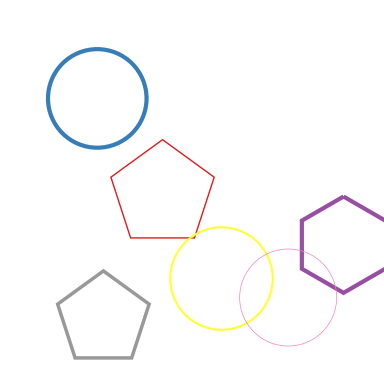[{"shape": "pentagon", "thickness": 1, "radius": 0.71, "center": [0.422, 0.496]}, {"shape": "circle", "thickness": 3, "radius": 0.64, "center": [0.253, 0.744]}, {"shape": "hexagon", "thickness": 3, "radius": 0.63, "center": [0.892, 0.364]}, {"shape": "circle", "thickness": 1.5, "radius": 0.67, "center": [0.575, 0.277]}, {"shape": "circle", "thickness": 0.5, "radius": 0.63, "center": [0.748, 0.227]}, {"shape": "pentagon", "thickness": 2.5, "radius": 0.62, "center": [0.269, 0.171]}]